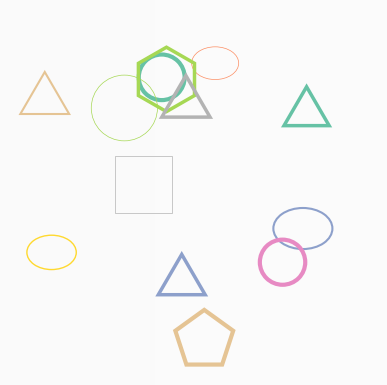[{"shape": "circle", "thickness": 3, "radius": 0.3, "center": [0.417, 0.799]}, {"shape": "triangle", "thickness": 2.5, "radius": 0.34, "center": [0.791, 0.707]}, {"shape": "oval", "thickness": 0.5, "radius": 0.3, "center": [0.555, 0.836]}, {"shape": "oval", "thickness": 1.5, "radius": 0.38, "center": [0.782, 0.406]}, {"shape": "triangle", "thickness": 2.5, "radius": 0.35, "center": [0.469, 0.269]}, {"shape": "circle", "thickness": 3, "radius": 0.29, "center": [0.729, 0.319]}, {"shape": "hexagon", "thickness": 2.5, "radius": 0.42, "center": [0.43, 0.794]}, {"shape": "circle", "thickness": 0.5, "radius": 0.43, "center": [0.321, 0.72]}, {"shape": "oval", "thickness": 1, "radius": 0.32, "center": [0.133, 0.344]}, {"shape": "pentagon", "thickness": 3, "radius": 0.39, "center": [0.527, 0.117]}, {"shape": "triangle", "thickness": 1.5, "radius": 0.36, "center": [0.116, 0.74]}, {"shape": "triangle", "thickness": 2.5, "radius": 0.36, "center": [0.48, 0.732]}, {"shape": "square", "thickness": 0.5, "radius": 0.37, "center": [0.371, 0.522]}]